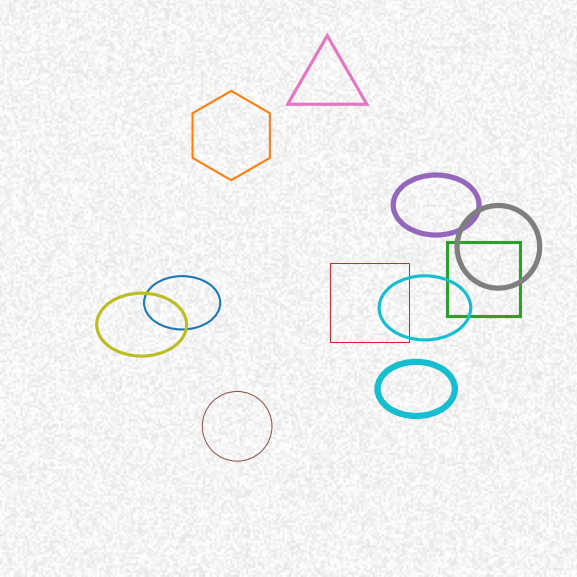[{"shape": "oval", "thickness": 1, "radius": 0.33, "center": [0.315, 0.475]}, {"shape": "hexagon", "thickness": 1, "radius": 0.39, "center": [0.4, 0.764]}, {"shape": "square", "thickness": 1.5, "radius": 0.32, "center": [0.838, 0.516]}, {"shape": "square", "thickness": 0.5, "radius": 0.34, "center": [0.639, 0.476]}, {"shape": "oval", "thickness": 2.5, "radius": 0.37, "center": [0.755, 0.644]}, {"shape": "circle", "thickness": 0.5, "radius": 0.3, "center": [0.411, 0.261]}, {"shape": "triangle", "thickness": 1.5, "radius": 0.4, "center": [0.567, 0.858]}, {"shape": "circle", "thickness": 2.5, "radius": 0.36, "center": [0.863, 0.572]}, {"shape": "oval", "thickness": 1.5, "radius": 0.39, "center": [0.245, 0.437]}, {"shape": "oval", "thickness": 3, "radius": 0.33, "center": [0.721, 0.326]}, {"shape": "oval", "thickness": 1.5, "radius": 0.4, "center": [0.736, 0.466]}]